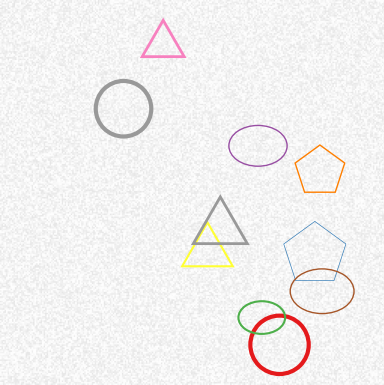[{"shape": "circle", "thickness": 3, "radius": 0.38, "center": [0.726, 0.104]}, {"shape": "pentagon", "thickness": 0.5, "radius": 0.42, "center": [0.818, 0.34]}, {"shape": "oval", "thickness": 1.5, "radius": 0.3, "center": [0.68, 0.175]}, {"shape": "oval", "thickness": 1, "radius": 0.38, "center": [0.67, 0.621]}, {"shape": "pentagon", "thickness": 1, "radius": 0.34, "center": [0.831, 0.556]}, {"shape": "triangle", "thickness": 1.5, "radius": 0.38, "center": [0.539, 0.346]}, {"shape": "oval", "thickness": 1, "radius": 0.41, "center": [0.837, 0.244]}, {"shape": "triangle", "thickness": 2, "radius": 0.31, "center": [0.424, 0.884]}, {"shape": "triangle", "thickness": 2, "radius": 0.4, "center": [0.572, 0.408]}, {"shape": "circle", "thickness": 3, "radius": 0.36, "center": [0.321, 0.718]}]